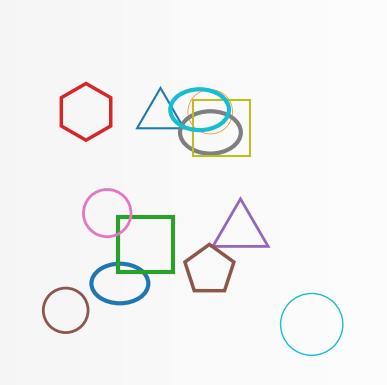[{"shape": "oval", "thickness": 3, "radius": 0.37, "center": [0.309, 0.264]}, {"shape": "triangle", "thickness": 1.5, "radius": 0.35, "center": [0.414, 0.702]}, {"shape": "circle", "thickness": 0.5, "radius": 0.29, "center": [0.543, 0.71]}, {"shape": "square", "thickness": 3, "radius": 0.36, "center": [0.375, 0.366]}, {"shape": "hexagon", "thickness": 2.5, "radius": 0.37, "center": [0.222, 0.709]}, {"shape": "triangle", "thickness": 2, "radius": 0.41, "center": [0.621, 0.401]}, {"shape": "circle", "thickness": 2, "radius": 0.29, "center": [0.17, 0.194]}, {"shape": "pentagon", "thickness": 2.5, "radius": 0.33, "center": [0.54, 0.299]}, {"shape": "circle", "thickness": 2, "radius": 0.31, "center": [0.277, 0.447]}, {"shape": "oval", "thickness": 3, "radius": 0.39, "center": [0.543, 0.656]}, {"shape": "square", "thickness": 1.5, "radius": 0.37, "center": [0.571, 0.668]}, {"shape": "oval", "thickness": 3, "radius": 0.38, "center": [0.515, 0.715]}, {"shape": "circle", "thickness": 1, "radius": 0.4, "center": [0.804, 0.157]}]